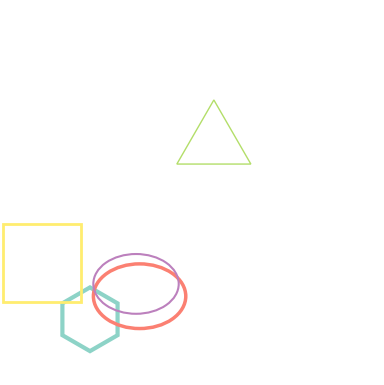[{"shape": "hexagon", "thickness": 3, "radius": 0.41, "center": [0.234, 0.171]}, {"shape": "oval", "thickness": 2.5, "radius": 0.6, "center": [0.363, 0.231]}, {"shape": "triangle", "thickness": 1, "radius": 0.55, "center": [0.555, 0.629]}, {"shape": "oval", "thickness": 1.5, "radius": 0.55, "center": [0.353, 0.263]}, {"shape": "square", "thickness": 2, "radius": 0.51, "center": [0.109, 0.316]}]